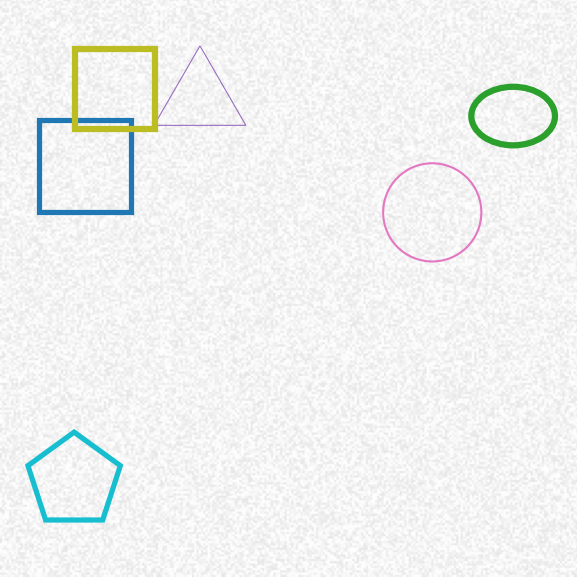[{"shape": "square", "thickness": 2.5, "radius": 0.4, "center": [0.147, 0.711]}, {"shape": "oval", "thickness": 3, "radius": 0.36, "center": [0.889, 0.798]}, {"shape": "triangle", "thickness": 0.5, "radius": 0.46, "center": [0.346, 0.828]}, {"shape": "circle", "thickness": 1, "radius": 0.43, "center": [0.748, 0.631]}, {"shape": "square", "thickness": 3, "radius": 0.35, "center": [0.199, 0.845]}, {"shape": "pentagon", "thickness": 2.5, "radius": 0.42, "center": [0.128, 0.167]}]